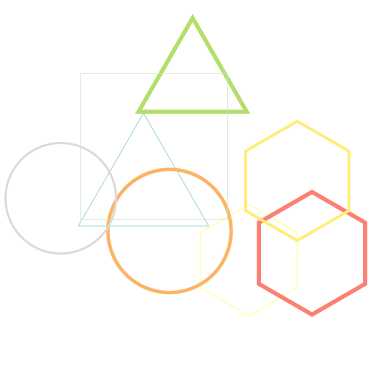[{"shape": "triangle", "thickness": 0.5, "radius": 0.98, "center": [0.373, 0.511]}, {"shape": "hexagon", "thickness": 1, "radius": 0.72, "center": [0.646, 0.324]}, {"shape": "hexagon", "thickness": 3, "radius": 0.8, "center": [0.81, 0.342]}, {"shape": "circle", "thickness": 2.5, "radius": 0.8, "center": [0.44, 0.4]}, {"shape": "triangle", "thickness": 3, "radius": 0.81, "center": [0.5, 0.791]}, {"shape": "circle", "thickness": 1.5, "radius": 0.72, "center": [0.158, 0.485]}, {"shape": "square", "thickness": 0.5, "radius": 0.95, "center": [0.399, 0.621]}, {"shape": "hexagon", "thickness": 2, "radius": 0.77, "center": [0.772, 0.53]}]